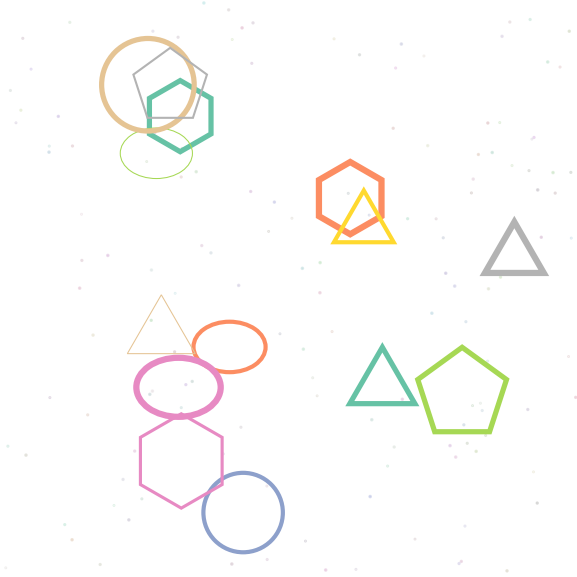[{"shape": "triangle", "thickness": 2.5, "radius": 0.33, "center": [0.662, 0.333]}, {"shape": "hexagon", "thickness": 2.5, "radius": 0.31, "center": [0.312, 0.798]}, {"shape": "hexagon", "thickness": 3, "radius": 0.31, "center": [0.606, 0.656]}, {"shape": "oval", "thickness": 2, "radius": 0.31, "center": [0.397, 0.398]}, {"shape": "circle", "thickness": 2, "radius": 0.34, "center": [0.421, 0.112]}, {"shape": "hexagon", "thickness": 1.5, "radius": 0.41, "center": [0.314, 0.201]}, {"shape": "oval", "thickness": 3, "radius": 0.37, "center": [0.309, 0.328]}, {"shape": "pentagon", "thickness": 2.5, "radius": 0.4, "center": [0.8, 0.317]}, {"shape": "oval", "thickness": 0.5, "radius": 0.31, "center": [0.271, 0.734]}, {"shape": "triangle", "thickness": 2, "radius": 0.3, "center": [0.63, 0.61]}, {"shape": "triangle", "thickness": 0.5, "radius": 0.34, "center": [0.279, 0.421]}, {"shape": "circle", "thickness": 2.5, "radius": 0.4, "center": [0.256, 0.852]}, {"shape": "pentagon", "thickness": 1, "radius": 0.33, "center": [0.295, 0.849]}, {"shape": "triangle", "thickness": 3, "radius": 0.29, "center": [0.891, 0.556]}]